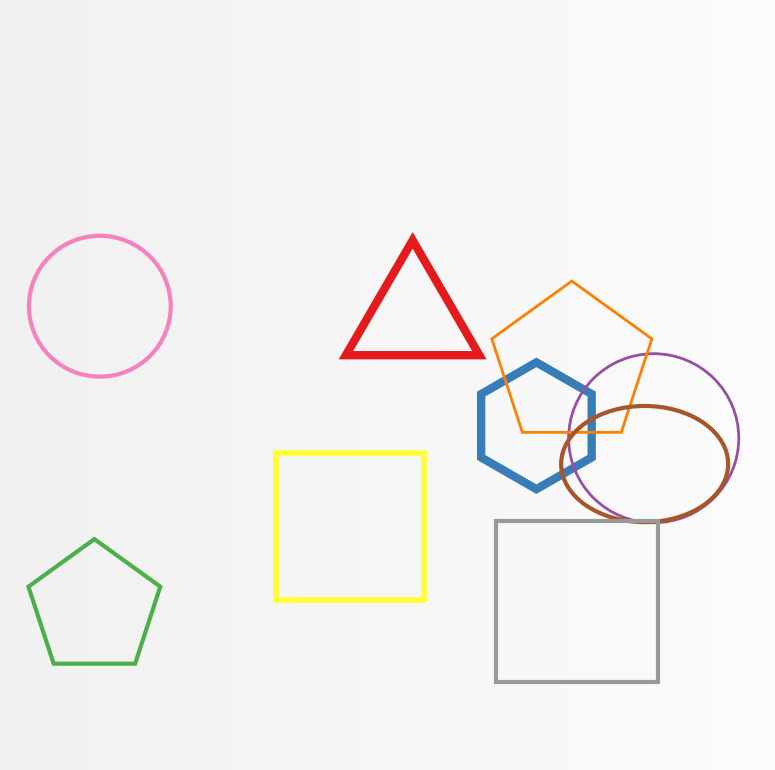[{"shape": "triangle", "thickness": 3, "radius": 0.5, "center": [0.532, 0.588]}, {"shape": "hexagon", "thickness": 3, "radius": 0.41, "center": [0.692, 0.447]}, {"shape": "pentagon", "thickness": 1.5, "radius": 0.45, "center": [0.122, 0.21]}, {"shape": "circle", "thickness": 1, "radius": 0.55, "center": [0.843, 0.431]}, {"shape": "pentagon", "thickness": 1, "radius": 0.54, "center": [0.738, 0.526]}, {"shape": "square", "thickness": 2, "radius": 0.48, "center": [0.451, 0.316]}, {"shape": "oval", "thickness": 1.5, "radius": 0.54, "center": [0.832, 0.397]}, {"shape": "circle", "thickness": 1.5, "radius": 0.46, "center": [0.129, 0.602]}, {"shape": "square", "thickness": 1.5, "radius": 0.52, "center": [0.744, 0.218]}]